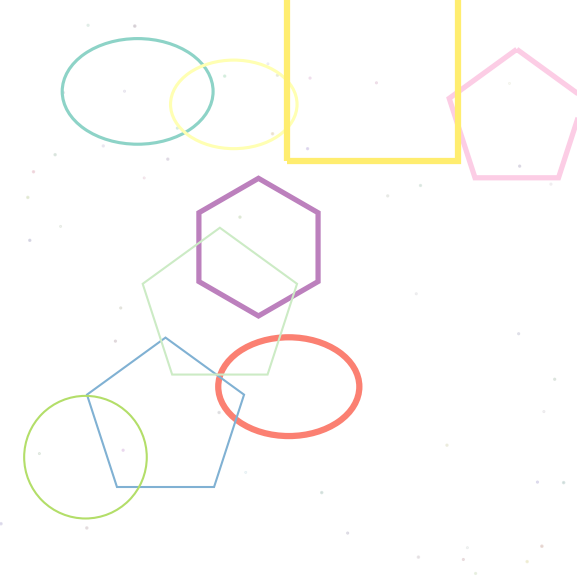[{"shape": "oval", "thickness": 1.5, "radius": 0.65, "center": [0.238, 0.841]}, {"shape": "oval", "thickness": 1.5, "radius": 0.55, "center": [0.405, 0.818]}, {"shape": "oval", "thickness": 3, "radius": 0.61, "center": [0.5, 0.33]}, {"shape": "pentagon", "thickness": 1, "radius": 0.72, "center": [0.287, 0.272]}, {"shape": "circle", "thickness": 1, "radius": 0.53, "center": [0.148, 0.207]}, {"shape": "pentagon", "thickness": 2.5, "radius": 0.61, "center": [0.895, 0.791]}, {"shape": "hexagon", "thickness": 2.5, "radius": 0.6, "center": [0.448, 0.571]}, {"shape": "pentagon", "thickness": 1, "radius": 0.7, "center": [0.381, 0.464]}, {"shape": "square", "thickness": 3, "radius": 0.74, "center": [0.644, 0.868]}]